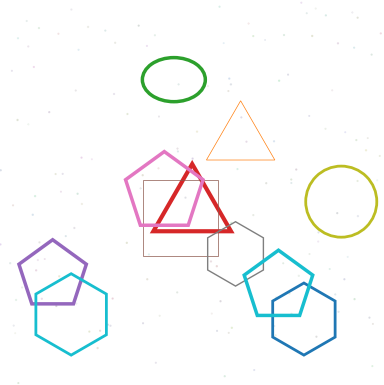[{"shape": "hexagon", "thickness": 2, "radius": 0.47, "center": [0.789, 0.171]}, {"shape": "triangle", "thickness": 0.5, "radius": 0.51, "center": [0.625, 0.636]}, {"shape": "oval", "thickness": 2.5, "radius": 0.41, "center": [0.452, 0.793]}, {"shape": "triangle", "thickness": 3, "radius": 0.58, "center": [0.499, 0.458]}, {"shape": "pentagon", "thickness": 2.5, "radius": 0.46, "center": [0.137, 0.285]}, {"shape": "square", "thickness": 0.5, "radius": 0.49, "center": [0.469, 0.433]}, {"shape": "pentagon", "thickness": 2.5, "radius": 0.53, "center": [0.427, 0.501]}, {"shape": "hexagon", "thickness": 1, "radius": 0.42, "center": [0.612, 0.341]}, {"shape": "circle", "thickness": 2, "radius": 0.46, "center": [0.886, 0.476]}, {"shape": "hexagon", "thickness": 2, "radius": 0.53, "center": [0.185, 0.183]}, {"shape": "pentagon", "thickness": 2.5, "radius": 0.47, "center": [0.723, 0.256]}]